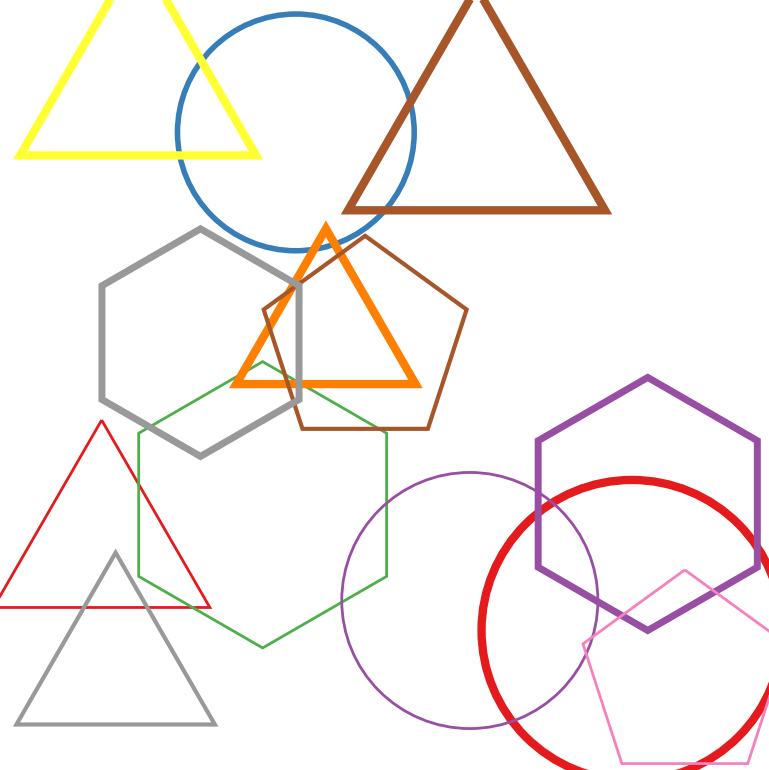[{"shape": "triangle", "thickness": 1, "radius": 0.81, "center": [0.132, 0.292]}, {"shape": "circle", "thickness": 3, "radius": 0.98, "center": [0.821, 0.181]}, {"shape": "circle", "thickness": 2, "radius": 0.77, "center": [0.384, 0.828]}, {"shape": "hexagon", "thickness": 1, "radius": 0.93, "center": [0.341, 0.344]}, {"shape": "hexagon", "thickness": 2.5, "radius": 0.82, "center": [0.841, 0.346]}, {"shape": "circle", "thickness": 1, "radius": 0.83, "center": [0.61, 0.22]}, {"shape": "triangle", "thickness": 3, "radius": 0.67, "center": [0.423, 0.568]}, {"shape": "triangle", "thickness": 3, "radius": 0.88, "center": [0.179, 0.887]}, {"shape": "triangle", "thickness": 3, "radius": 0.96, "center": [0.619, 0.823]}, {"shape": "pentagon", "thickness": 1.5, "radius": 0.69, "center": [0.474, 0.555]}, {"shape": "pentagon", "thickness": 1, "radius": 0.7, "center": [0.889, 0.121]}, {"shape": "hexagon", "thickness": 2.5, "radius": 0.74, "center": [0.26, 0.555]}, {"shape": "triangle", "thickness": 1.5, "radius": 0.74, "center": [0.15, 0.133]}]